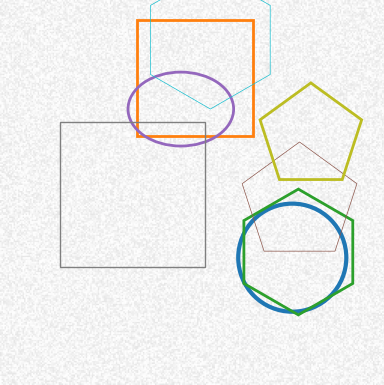[{"shape": "circle", "thickness": 3, "radius": 0.7, "center": [0.759, 0.331]}, {"shape": "square", "thickness": 2, "radius": 0.75, "center": [0.507, 0.797]}, {"shape": "hexagon", "thickness": 2, "radius": 0.82, "center": [0.775, 0.345]}, {"shape": "oval", "thickness": 2, "radius": 0.69, "center": [0.47, 0.717]}, {"shape": "pentagon", "thickness": 0.5, "radius": 0.78, "center": [0.778, 0.474]}, {"shape": "square", "thickness": 1, "radius": 0.94, "center": [0.344, 0.495]}, {"shape": "pentagon", "thickness": 2, "radius": 0.69, "center": [0.807, 0.646]}, {"shape": "hexagon", "thickness": 0.5, "radius": 0.9, "center": [0.546, 0.896]}]